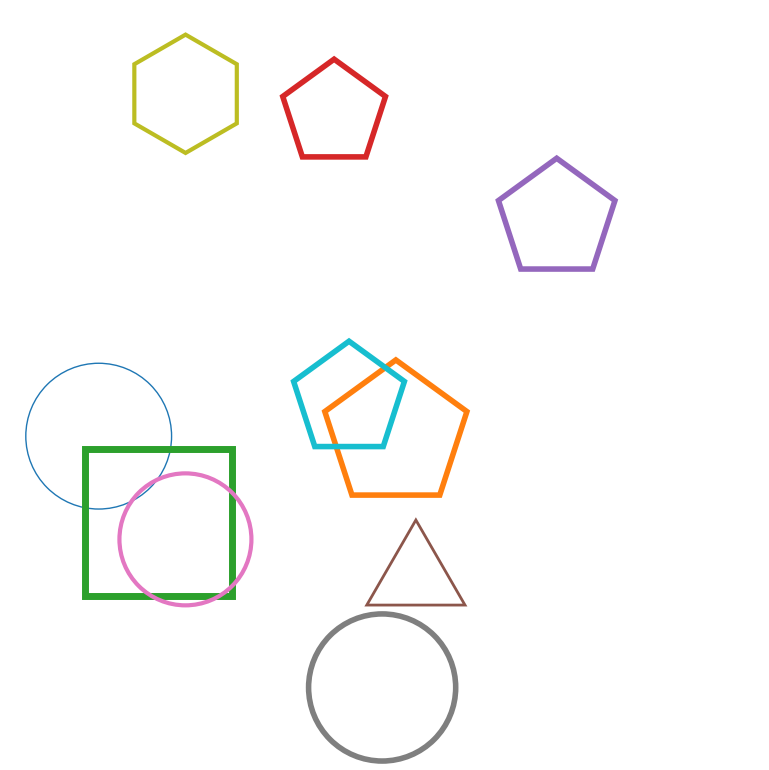[{"shape": "circle", "thickness": 0.5, "radius": 0.47, "center": [0.128, 0.434]}, {"shape": "pentagon", "thickness": 2, "radius": 0.49, "center": [0.514, 0.436]}, {"shape": "square", "thickness": 2.5, "radius": 0.48, "center": [0.206, 0.322]}, {"shape": "pentagon", "thickness": 2, "radius": 0.35, "center": [0.434, 0.853]}, {"shape": "pentagon", "thickness": 2, "radius": 0.4, "center": [0.723, 0.715]}, {"shape": "triangle", "thickness": 1, "radius": 0.37, "center": [0.54, 0.251]}, {"shape": "circle", "thickness": 1.5, "radius": 0.43, "center": [0.241, 0.3]}, {"shape": "circle", "thickness": 2, "radius": 0.48, "center": [0.496, 0.107]}, {"shape": "hexagon", "thickness": 1.5, "radius": 0.38, "center": [0.241, 0.878]}, {"shape": "pentagon", "thickness": 2, "radius": 0.38, "center": [0.453, 0.481]}]